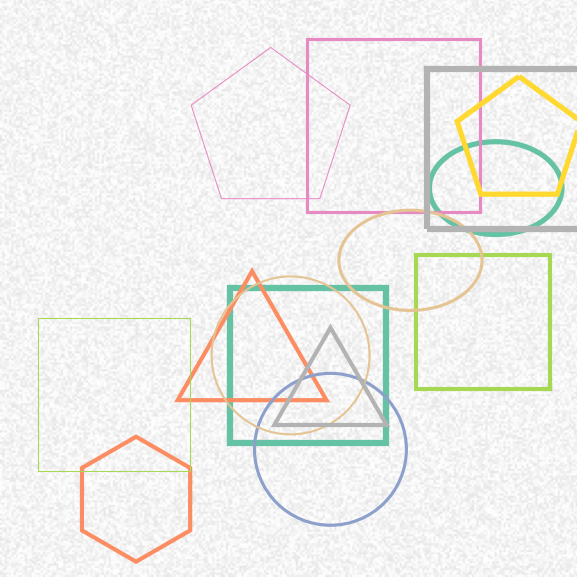[{"shape": "square", "thickness": 3, "radius": 0.67, "center": [0.534, 0.366]}, {"shape": "oval", "thickness": 2.5, "radius": 0.57, "center": [0.858, 0.673]}, {"shape": "hexagon", "thickness": 2, "radius": 0.54, "center": [0.236, 0.135]}, {"shape": "triangle", "thickness": 2, "radius": 0.74, "center": [0.436, 0.381]}, {"shape": "circle", "thickness": 1.5, "radius": 0.66, "center": [0.572, 0.221]}, {"shape": "square", "thickness": 1.5, "radius": 0.75, "center": [0.681, 0.782]}, {"shape": "pentagon", "thickness": 0.5, "radius": 0.72, "center": [0.469, 0.772]}, {"shape": "square", "thickness": 0.5, "radius": 0.66, "center": [0.197, 0.316]}, {"shape": "square", "thickness": 2, "radius": 0.58, "center": [0.836, 0.442]}, {"shape": "pentagon", "thickness": 2.5, "radius": 0.56, "center": [0.899, 0.754]}, {"shape": "circle", "thickness": 1, "radius": 0.68, "center": [0.503, 0.384]}, {"shape": "oval", "thickness": 1.5, "radius": 0.62, "center": [0.711, 0.548]}, {"shape": "triangle", "thickness": 2, "radius": 0.56, "center": [0.572, 0.319]}, {"shape": "square", "thickness": 3, "radius": 0.69, "center": [0.877, 0.741]}]